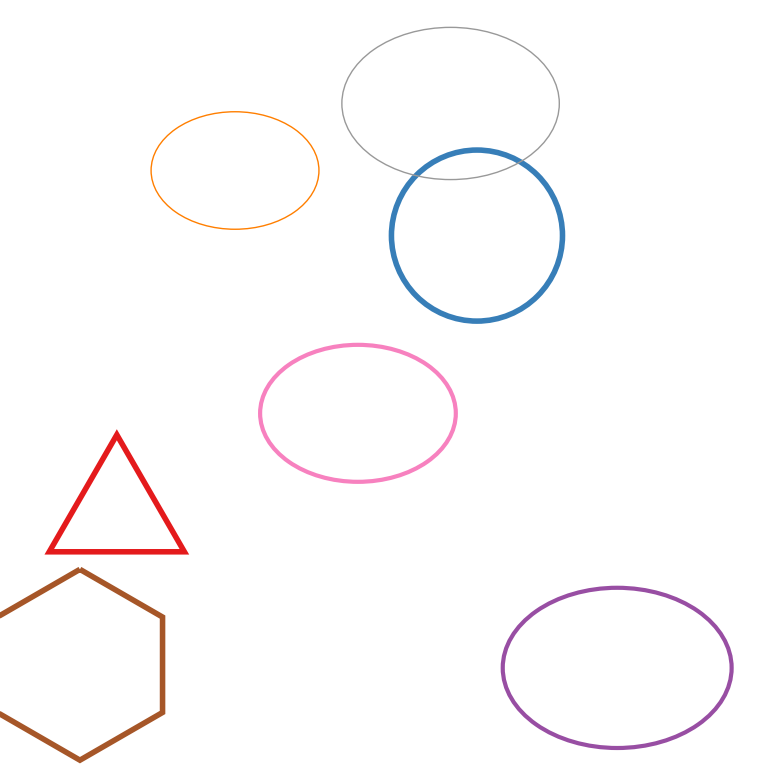[{"shape": "triangle", "thickness": 2, "radius": 0.51, "center": [0.152, 0.334]}, {"shape": "circle", "thickness": 2, "radius": 0.56, "center": [0.619, 0.694]}, {"shape": "oval", "thickness": 1.5, "radius": 0.74, "center": [0.802, 0.133]}, {"shape": "oval", "thickness": 0.5, "radius": 0.54, "center": [0.305, 0.779]}, {"shape": "hexagon", "thickness": 2, "radius": 0.62, "center": [0.104, 0.137]}, {"shape": "oval", "thickness": 1.5, "radius": 0.64, "center": [0.465, 0.463]}, {"shape": "oval", "thickness": 0.5, "radius": 0.71, "center": [0.585, 0.866]}]